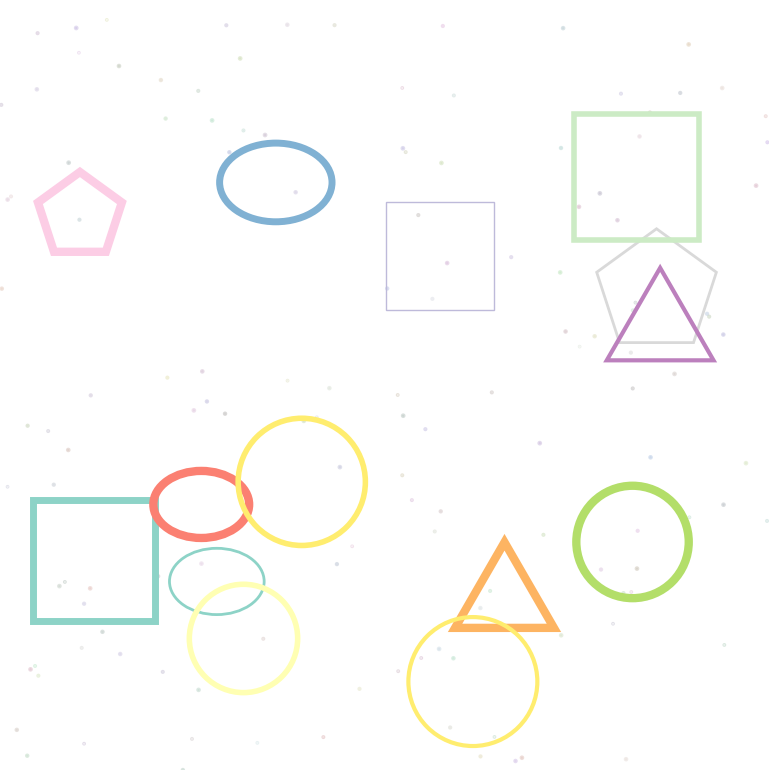[{"shape": "oval", "thickness": 1, "radius": 0.31, "center": [0.282, 0.245]}, {"shape": "square", "thickness": 2.5, "radius": 0.4, "center": [0.122, 0.272]}, {"shape": "circle", "thickness": 2, "radius": 0.35, "center": [0.316, 0.171]}, {"shape": "square", "thickness": 0.5, "radius": 0.35, "center": [0.572, 0.668]}, {"shape": "oval", "thickness": 3, "radius": 0.31, "center": [0.261, 0.345]}, {"shape": "oval", "thickness": 2.5, "radius": 0.36, "center": [0.358, 0.763]}, {"shape": "triangle", "thickness": 3, "radius": 0.37, "center": [0.655, 0.222]}, {"shape": "circle", "thickness": 3, "radius": 0.36, "center": [0.821, 0.296]}, {"shape": "pentagon", "thickness": 3, "radius": 0.29, "center": [0.104, 0.719]}, {"shape": "pentagon", "thickness": 1, "radius": 0.41, "center": [0.853, 0.621]}, {"shape": "triangle", "thickness": 1.5, "radius": 0.4, "center": [0.857, 0.572]}, {"shape": "square", "thickness": 2, "radius": 0.41, "center": [0.827, 0.77]}, {"shape": "circle", "thickness": 2, "radius": 0.41, "center": [0.392, 0.374]}, {"shape": "circle", "thickness": 1.5, "radius": 0.42, "center": [0.614, 0.115]}]